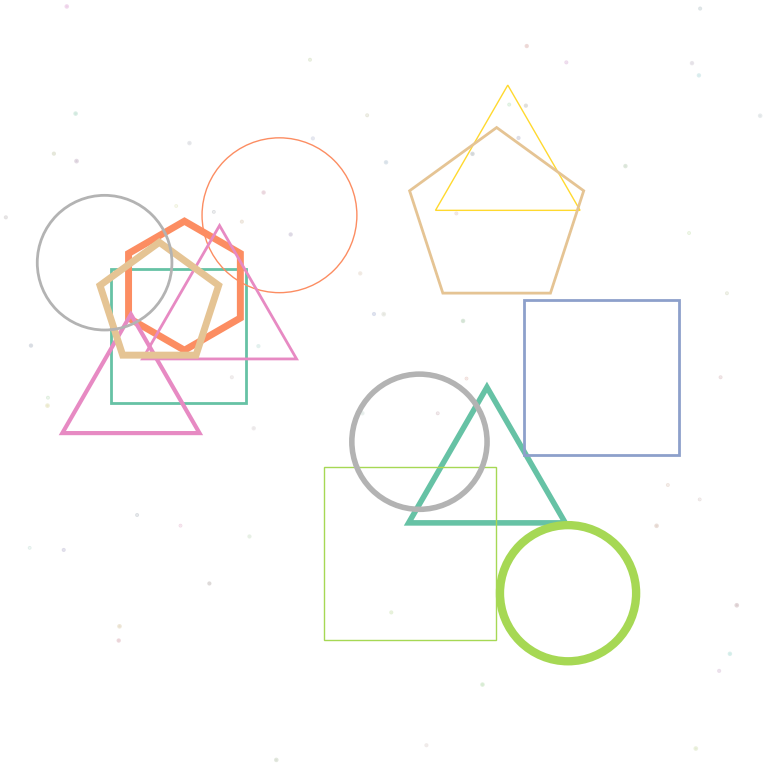[{"shape": "square", "thickness": 1, "radius": 0.44, "center": [0.232, 0.564]}, {"shape": "triangle", "thickness": 2, "radius": 0.59, "center": [0.632, 0.38]}, {"shape": "circle", "thickness": 0.5, "radius": 0.5, "center": [0.363, 0.72]}, {"shape": "hexagon", "thickness": 2.5, "radius": 0.42, "center": [0.24, 0.629]}, {"shape": "square", "thickness": 1, "radius": 0.5, "center": [0.781, 0.51]}, {"shape": "triangle", "thickness": 1, "radius": 0.58, "center": [0.285, 0.592]}, {"shape": "triangle", "thickness": 1.5, "radius": 0.51, "center": [0.17, 0.489]}, {"shape": "square", "thickness": 0.5, "radius": 0.56, "center": [0.532, 0.281]}, {"shape": "circle", "thickness": 3, "radius": 0.44, "center": [0.738, 0.23]}, {"shape": "triangle", "thickness": 0.5, "radius": 0.54, "center": [0.659, 0.781]}, {"shape": "pentagon", "thickness": 1, "radius": 0.59, "center": [0.645, 0.715]}, {"shape": "pentagon", "thickness": 2.5, "radius": 0.41, "center": [0.207, 0.604]}, {"shape": "circle", "thickness": 2, "radius": 0.44, "center": [0.545, 0.426]}, {"shape": "circle", "thickness": 1, "radius": 0.44, "center": [0.136, 0.659]}]